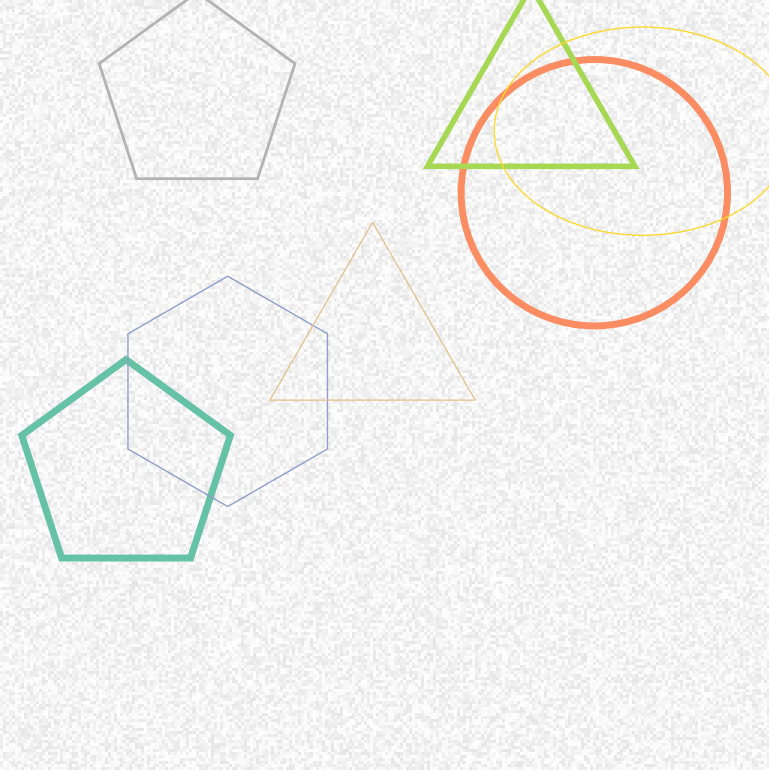[{"shape": "pentagon", "thickness": 2.5, "radius": 0.71, "center": [0.164, 0.391]}, {"shape": "circle", "thickness": 2.5, "radius": 0.86, "center": [0.772, 0.75]}, {"shape": "hexagon", "thickness": 0.5, "radius": 0.75, "center": [0.296, 0.492]}, {"shape": "triangle", "thickness": 2, "radius": 0.78, "center": [0.69, 0.862]}, {"shape": "oval", "thickness": 0.5, "radius": 0.97, "center": [0.835, 0.83]}, {"shape": "triangle", "thickness": 0.5, "radius": 0.77, "center": [0.484, 0.557]}, {"shape": "pentagon", "thickness": 1, "radius": 0.67, "center": [0.256, 0.876]}]